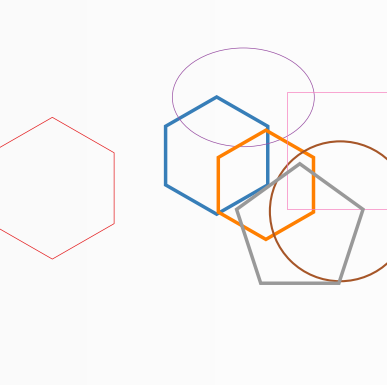[{"shape": "hexagon", "thickness": 0.5, "radius": 0.92, "center": [0.135, 0.511]}, {"shape": "hexagon", "thickness": 2.5, "radius": 0.76, "center": [0.559, 0.596]}, {"shape": "oval", "thickness": 0.5, "radius": 0.92, "center": [0.628, 0.747]}, {"shape": "hexagon", "thickness": 2.5, "radius": 0.71, "center": [0.686, 0.52]}, {"shape": "circle", "thickness": 1.5, "radius": 0.91, "center": [0.878, 0.451]}, {"shape": "square", "thickness": 0.5, "radius": 0.76, "center": [0.892, 0.61]}, {"shape": "pentagon", "thickness": 2.5, "radius": 0.86, "center": [0.774, 0.403]}]